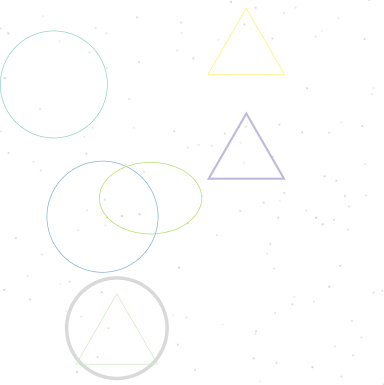[{"shape": "circle", "thickness": 0.5, "radius": 0.7, "center": [0.14, 0.781]}, {"shape": "triangle", "thickness": 1.5, "radius": 0.56, "center": [0.64, 0.592]}, {"shape": "circle", "thickness": 0.5, "radius": 0.72, "center": [0.266, 0.437]}, {"shape": "oval", "thickness": 0.5, "radius": 0.66, "center": [0.391, 0.485]}, {"shape": "circle", "thickness": 2.5, "radius": 0.65, "center": [0.304, 0.148]}, {"shape": "triangle", "thickness": 0.5, "radius": 0.61, "center": [0.303, 0.115]}, {"shape": "triangle", "thickness": 0.5, "radius": 0.57, "center": [0.64, 0.864]}]